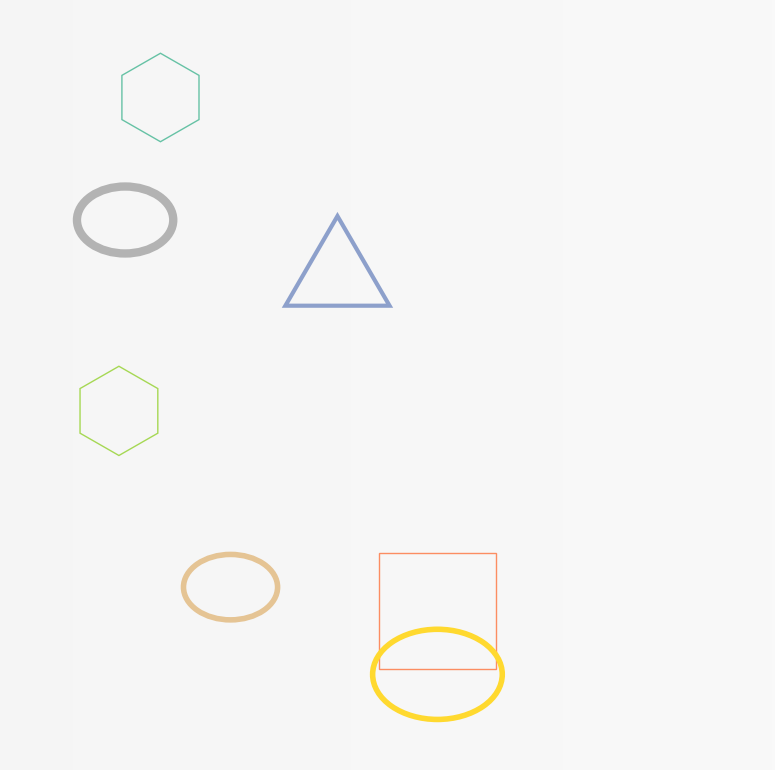[{"shape": "hexagon", "thickness": 0.5, "radius": 0.29, "center": [0.207, 0.873]}, {"shape": "square", "thickness": 0.5, "radius": 0.38, "center": [0.565, 0.206]}, {"shape": "triangle", "thickness": 1.5, "radius": 0.39, "center": [0.435, 0.642]}, {"shape": "hexagon", "thickness": 0.5, "radius": 0.29, "center": [0.153, 0.466]}, {"shape": "oval", "thickness": 2, "radius": 0.42, "center": [0.564, 0.124]}, {"shape": "oval", "thickness": 2, "radius": 0.3, "center": [0.297, 0.237]}, {"shape": "oval", "thickness": 3, "radius": 0.31, "center": [0.161, 0.714]}]